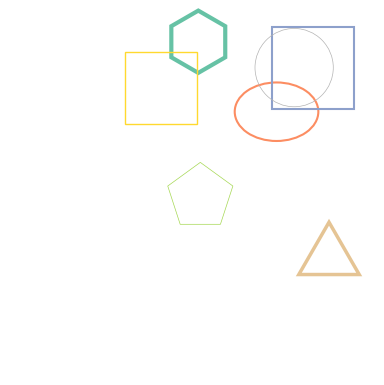[{"shape": "hexagon", "thickness": 3, "radius": 0.4, "center": [0.515, 0.892]}, {"shape": "oval", "thickness": 1.5, "radius": 0.54, "center": [0.718, 0.71]}, {"shape": "square", "thickness": 1.5, "radius": 0.53, "center": [0.813, 0.823]}, {"shape": "pentagon", "thickness": 0.5, "radius": 0.44, "center": [0.52, 0.489]}, {"shape": "square", "thickness": 1, "radius": 0.46, "center": [0.418, 0.772]}, {"shape": "triangle", "thickness": 2.5, "radius": 0.45, "center": [0.855, 0.332]}, {"shape": "circle", "thickness": 0.5, "radius": 0.51, "center": [0.764, 0.824]}]